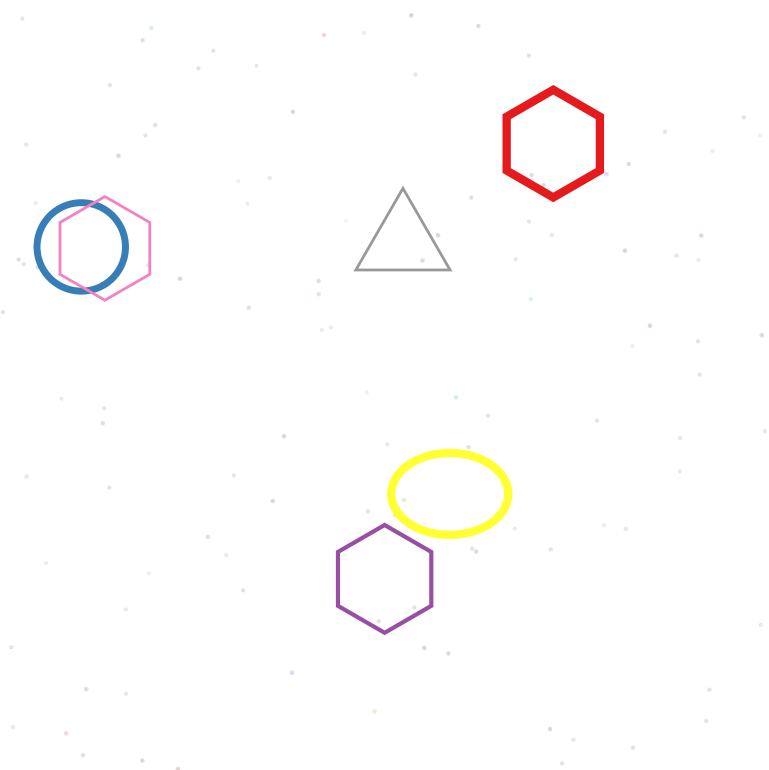[{"shape": "hexagon", "thickness": 3, "radius": 0.35, "center": [0.719, 0.813]}, {"shape": "circle", "thickness": 2.5, "radius": 0.29, "center": [0.106, 0.679]}, {"shape": "hexagon", "thickness": 1.5, "radius": 0.35, "center": [0.5, 0.248]}, {"shape": "oval", "thickness": 3, "radius": 0.38, "center": [0.584, 0.359]}, {"shape": "hexagon", "thickness": 1, "radius": 0.34, "center": [0.136, 0.677]}, {"shape": "triangle", "thickness": 1, "radius": 0.35, "center": [0.523, 0.685]}]